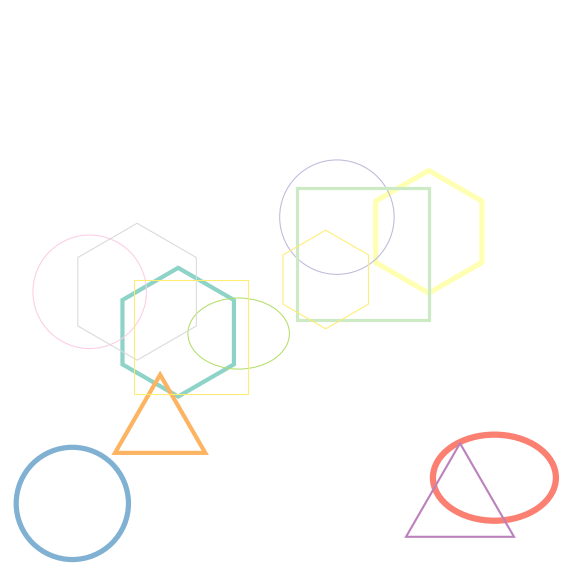[{"shape": "hexagon", "thickness": 2, "radius": 0.56, "center": [0.309, 0.424]}, {"shape": "hexagon", "thickness": 2.5, "radius": 0.53, "center": [0.742, 0.598]}, {"shape": "circle", "thickness": 0.5, "radius": 0.5, "center": [0.583, 0.623]}, {"shape": "oval", "thickness": 3, "radius": 0.53, "center": [0.856, 0.172]}, {"shape": "circle", "thickness": 2.5, "radius": 0.49, "center": [0.125, 0.127]}, {"shape": "triangle", "thickness": 2, "radius": 0.45, "center": [0.277, 0.26]}, {"shape": "oval", "thickness": 0.5, "radius": 0.44, "center": [0.413, 0.422]}, {"shape": "circle", "thickness": 0.5, "radius": 0.49, "center": [0.155, 0.494]}, {"shape": "hexagon", "thickness": 0.5, "radius": 0.59, "center": [0.237, 0.494]}, {"shape": "triangle", "thickness": 1, "radius": 0.54, "center": [0.797, 0.124]}, {"shape": "square", "thickness": 1.5, "radius": 0.57, "center": [0.628, 0.56]}, {"shape": "hexagon", "thickness": 0.5, "radius": 0.43, "center": [0.564, 0.515]}, {"shape": "square", "thickness": 0.5, "radius": 0.49, "center": [0.331, 0.415]}]